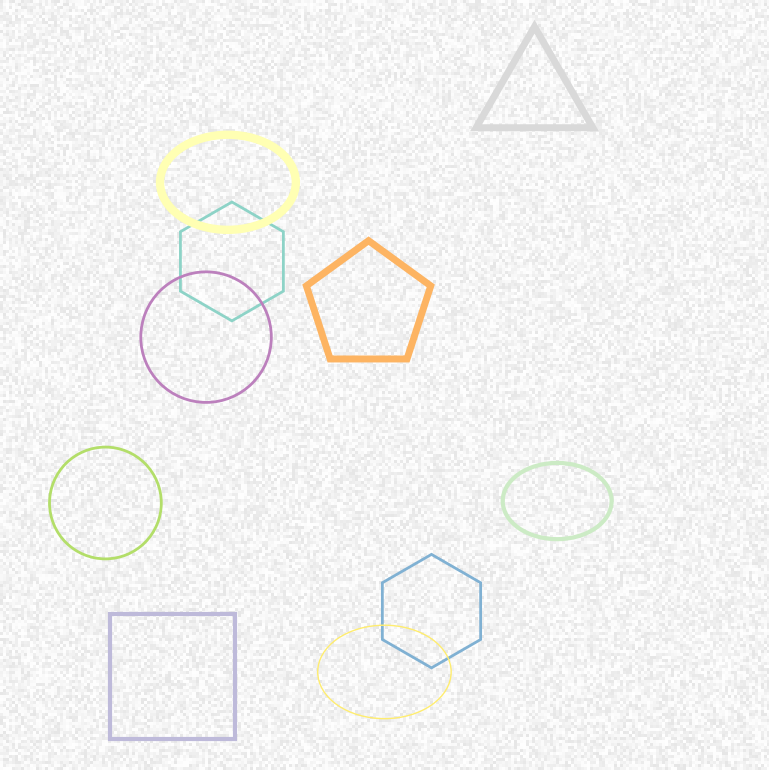[{"shape": "hexagon", "thickness": 1, "radius": 0.39, "center": [0.301, 0.66]}, {"shape": "oval", "thickness": 3, "radius": 0.44, "center": [0.296, 0.763]}, {"shape": "square", "thickness": 1.5, "radius": 0.41, "center": [0.224, 0.121]}, {"shape": "hexagon", "thickness": 1, "radius": 0.37, "center": [0.56, 0.206]}, {"shape": "pentagon", "thickness": 2.5, "radius": 0.42, "center": [0.479, 0.602]}, {"shape": "circle", "thickness": 1, "radius": 0.36, "center": [0.137, 0.347]}, {"shape": "triangle", "thickness": 2.5, "radius": 0.44, "center": [0.694, 0.878]}, {"shape": "circle", "thickness": 1, "radius": 0.42, "center": [0.268, 0.562]}, {"shape": "oval", "thickness": 1.5, "radius": 0.35, "center": [0.724, 0.349]}, {"shape": "oval", "thickness": 0.5, "radius": 0.43, "center": [0.499, 0.127]}]